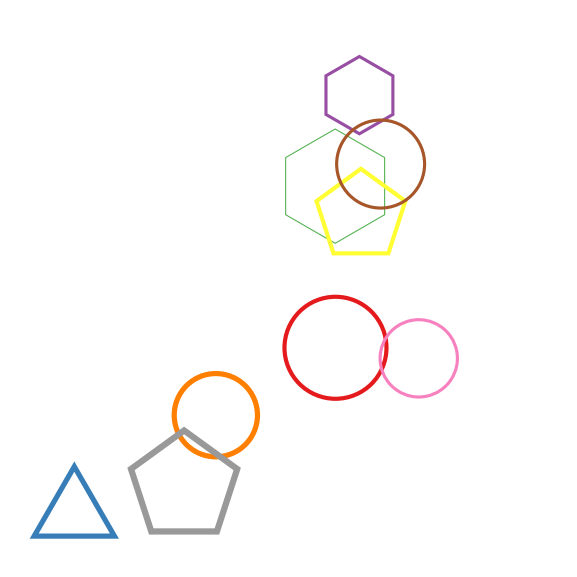[{"shape": "circle", "thickness": 2, "radius": 0.44, "center": [0.581, 0.397]}, {"shape": "triangle", "thickness": 2.5, "radius": 0.4, "center": [0.129, 0.111]}, {"shape": "hexagon", "thickness": 0.5, "radius": 0.49, "center": [0.58, 0.677]}, {"shape": "hexagon", "thickness": 1.5, "radius": 0.33, "center": [0.622, 0.834]}, {"shape": "circle", "thickness": 2.5, "radius": 0.36, "center": [0.374, 0.28]}, {"shape": "pentagon", "thickness": 2, "radius": 0.4, "center": [0.625, 0.626]}, {"shape": "circle", "thickness": 1.5, "radius": 0.38, "center": [0.659, 0.715]}, {"shape": "circle", "thickness": 1.5, "radius": 0.33, "center": [0.725, 0.379]}, {"shape": "pentagon", "thickness": 3, "radius": 0.48, "center": [0.319, 0.157]}]